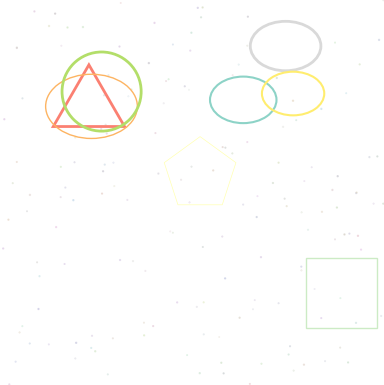[{"shape": "oval", "thickness": 1.5, "radius": 0.43, "center": [0.632, 0.741]}, {"shape": "pentagon", "thickness": 0.5, "radius": 0.49, "center": [0.52, 0.547]}, {"shape": "triangle", "thickness": 2, "radius": 0.53, "center": [0.231, 0.725]}, {"shape": "oval", "thickness": 1, "radius": 0.6, "center": [0.238, 0.724]}, {"shape": "circle", "thickness": 2, "radius": 0.51, "center": [0.264, 0.762]}, {"shape": "oval", "thickness": 2, "radius": 0.46, "center": [0.742, 0.88]}, {"shape": "square", "thickness": 1, "radius": 0.46, "center": [0.887, 0.24]}, {"shape": "oval", "thickness": 1.5, "radius": 0.4, "center": [0.761, 0.757]}]